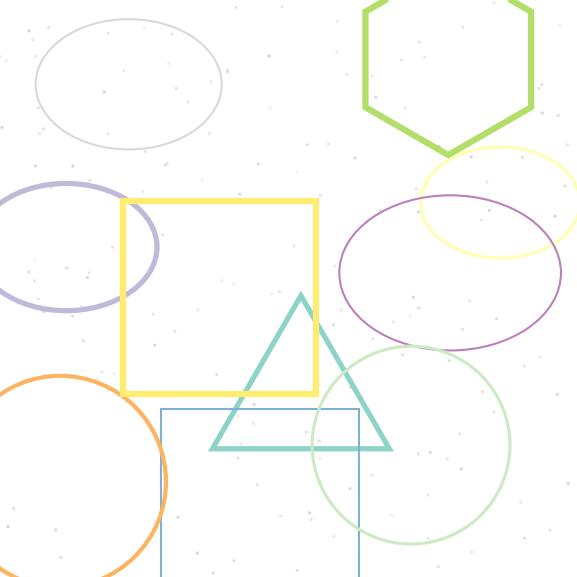[{"shape": "triangle", "thickness": 2.5, "radius": 0.88, "center": [0.521, 0.31]}, {"shape": "oval", "thickness": 1.5, "radius": 0.69, "center": [0.866, 0.648]}, {"shape": "oval", "thickness": 2.5, "radius": 0.79, "center": [0.114, 0.571]}, {"shape": "square", "thickness": 1, "radius": 0.86, "center": [0.451, 0.12]}, {"shape": "circle", "thickness": 2, "radius": 0.92, "center": [0.104, 0.165]}, {"shape": "hexagon", "thickness": 3, "radius": 0.83, "center": [0.776, 0.896]}, {"shape": "oval", "thickness": 1, "radius": 0.81, "center": [0.223, 0.853]}, {"shape": "oval", "thickness": 1, "radius": 0.96, "center": [0.779, 0.527]}, {"shape": "circle", "thickness": 1.5, "radius": 0.86, "center": [0.712, 0.228]}, {"shape": "square", "thickness": 3, "radius": 0.83, "center": [0.38, 0.484]}]